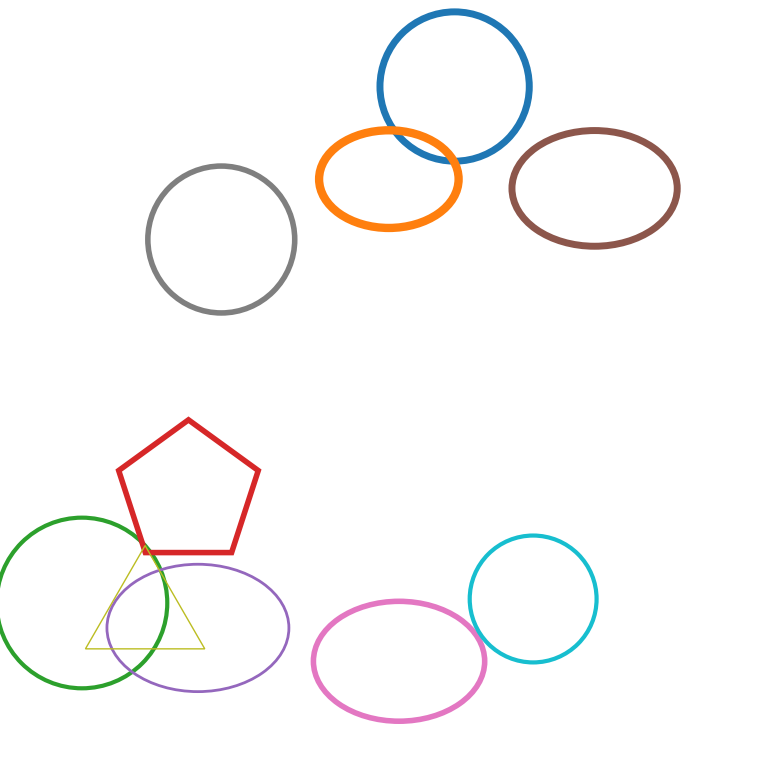[{"shape": "circle", "thickness": 2.5, "radius": 0.48, "center": [0.59, 0.888]}, {"shape": "oval", "thickness": 3, "radius": 0.45, "center": [0.505, 0.767]}, {"shape": "circle", "thickness": 1.5, "radius": 0.55, "center": [0.106, 0.217]}, {"shape": "pentagon", "thickness": 2, "radius": 0.48, "center": [0.245, 0.359]}, {"shape": "oval", "thickness": 1, "radius": 0.59, "center": [0.257, 0.184]}, {"shape": "oval", "thickness": 2.5, "radius": 0.54, "center": [0.772, 0.755]}, {"shape": "oval", "thickness": 2, "radius": 0.56, "center": [0.518, 0.141]}, {"shape": "circle", "thickness": 2, "radius": 0.48, "center": [0.287, 0.689]}, {"shape": "triangle", "thickness": 0.5, "radius": 0.45, "center": [0.188, 0.202]}, {"shape": "circle", "thickness": 1.5, "radius": 0.41, "center": [0.692, 0.222]}]